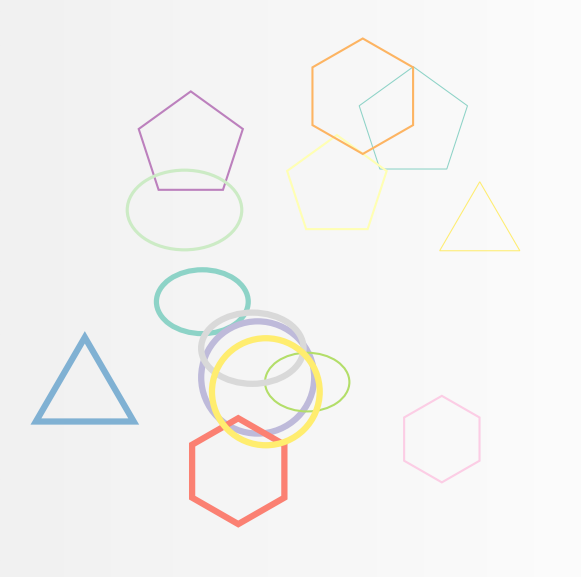[{"shape": "oval", "thickness": 2.5, "radius": 0.39, "center": [0.348, 0.477]}, {"shape": "pentagon", "thickness": 0.5, "radius": 0.49, "center": [0.711, 0.786]}, {"shape": "pentagon", "thickness": 1, "radius": 0.45, "center": [0.58, 0.675]}, {"shape": "circle", "thickness": 3, "radius": 0.49, "center": [0.443, 0.346]}, {"shape": "hexagon", "thickness": 3, "radius": 0.46, "center": [0.41, 0.183]}, {"shape": "triangle", "thickness": 3, "radius": 0.49, "center": [0.146, 0.318]}, {"shape": "hexagon", "thickness": 1, "radius": 0.5, "center": [0.624, 0.833]}, {"shape": "oval", "thickness": 1, "radius": 0.36, "center": [0.529, 0.338]}, {"shape": "hexagon", "thickness": 1, "radius": 0.37, "center": [0.76, 0.239]}, {"shape": "oval", "thickness": 3, "radius": 0.44, "center": [0.434, 0.396]}, {"shape": "pentagon", "thickness": 1, "radius": 0.47, "center": [0.328, 0.747]}, {"shape": "oval", "thickness": 1.5, "radius": 0.49, "center": [0.317, 0.636]}, {"shape": "triangle", "thickness": 0.5, "radius": 0.4, "center": [0.825, 0.605]}, {"shape": "circle", "thickness": 3, "radius": 0.46, "center": [0.457, 0.321]}]